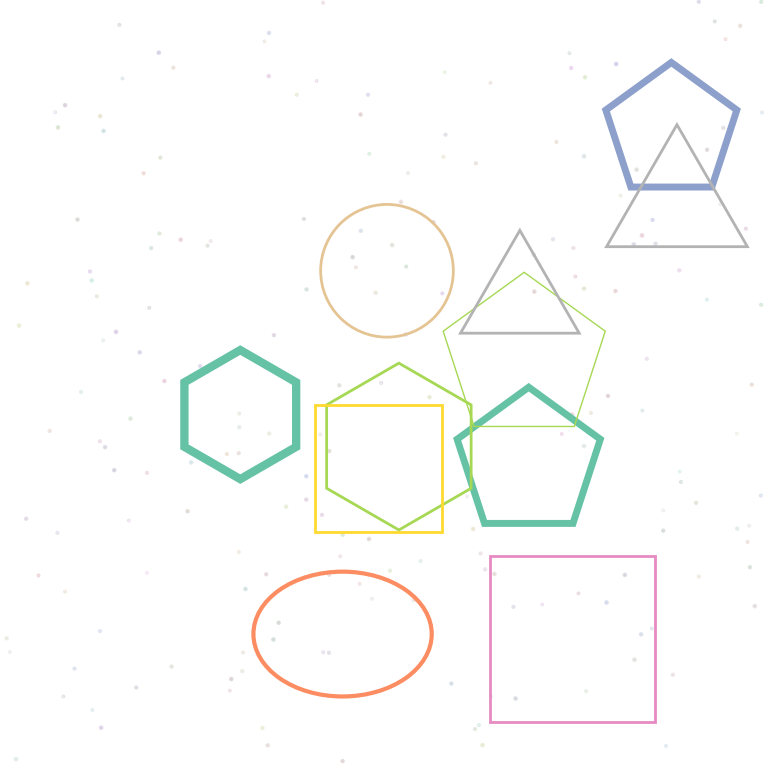[{"shape": "hexagon", "thickness": 3, "radius": 0.42, "center": [0.312, 0.462]}, {"shape": "pentagon", "thickness": 2.5, "radius": 0.49, "center": [0.687, 0.399]}, {"shape": "oval", "thickness": 1.5, "radius": 0.58, "center": [0.445, 0.177]}, {"shape": "pentagon", "thickness": 2.5, "radius": 0.45, "center": [0.872, 0.829]}, {"shape": "square", "thickness": 1, "radius": 0.54, "center": [0.744, 0.17]}, {"shape": "hexagon", "thickness": 1, "radius": 0.54, "center": [0.518, 0.42]}, {"shape": "pentagon", "thickness": 0.5, "radius": 0.55, "center": [0.681, 0.536]}, {"shape": "square", "thickness": 1, "radius": 0.41, "center": [0.492, 0.392]}, {"shape": "circle", "thickness": 1, "radius": 0.43, "center": [0.503, 0.648]}, {"shape": "triangle", "thickness": 1, "radius": 0.53, "center": [0.879, 0.732]}, {"shape": "triangle", "thickness": 1, "radius": 0.45, "center": [0.675, 0.612]}]